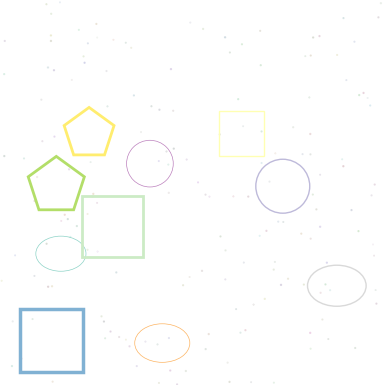[{"shape": "oval", "thickness": 0.5, "radius": 0.33, "center": [0.158, 0.341]}, {"shape": "square", "thickness": 1, "radius": 0.29, "center": [0.627, 0.654]}, {"shape": "circle", "thickness": 1, "radius": 0.35, "center": [0.734, 0.516]}, {"shape": "square", "thickness": 2.5, "radius": 0.41, "center": [0.135, 0.116]}, {"shape": "oval", "thickness": 0.5, "radius": 0.36, "center": [0.421, 0.109]}, {"shape": "pentagon", "thickness": 2, "radius": 0.38, "center": [0.146, 0.517]}, {"shape": "oval", "thickness": 1, "radius": 0.38, "center": [0.875, 0.258]}, {"shape": "circle", "thickness": 0.5, "radius": 0.3, "center": [0.389, 0.575]}, {"shape": "square", "thickness": 2, "radius": 0.4, "center": [0.293, 0.412]}, {"shape": "pentagon", "thickness": 2, "radius": 0.34, "center": [0.231, 0.653]}]